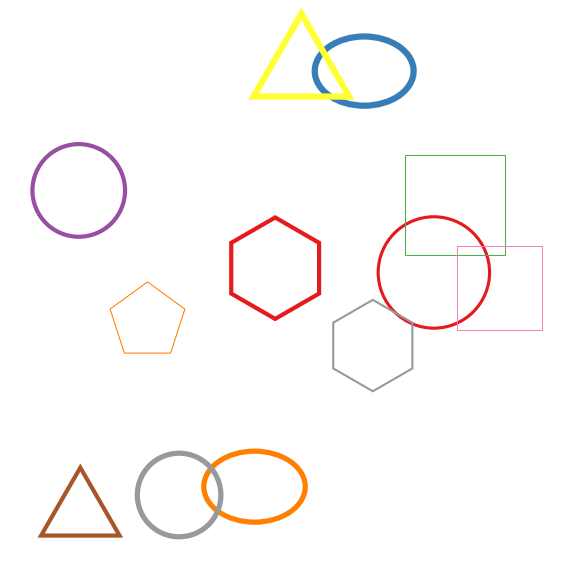[{"shape": "circle", "thickness": 1.5, "radius": 0.48, "center": [0.751, 0.527]}, {"shape": "hexagon", "thickness": 2, "radius": 0.44, "center": [0.476, 0.535]}, {"shape": "oval", "thickness": 3, "radius": 0.43, "center": [0.631, 0.876]}, {"shape": "square", "thickness": 0.5, "radius": 0.43, "center": [0.789, 0.644]}, {"shape": "circle", "thickness": 2, "radius": 0.4, "center": [0.136, 0.669]}, {"shape": "pentagon", "thickness": 0.5, "radius": 0.34, "center": [0.255, 0.443]}, {"shape": "oval", "thickness": 2.5, "radius": 0.44, "center": [0.441, 0.156]}, {"shape": "triangle", "thickness": 3, "radius": 0.48, "center": [0.522, 0.88]}, {"shape": "triangle", "thickness": 2, "radius": 0.39, "center": [0.139, 0.111]}, {"shape": "square", "thickness": 0.5, "radius": 0.37, "center": [0.865, 0.5]}, {"shape": "hexagon", "thickness": 1, "radius": 0.4, "center": [0.646, 0.401]}, {"shape": "circle", "thickness": 2.5, "radius": 0.36, "center": [0.31, 0.142]}]